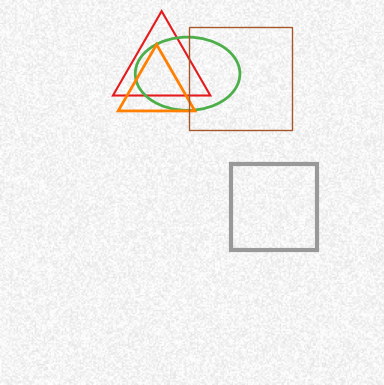[{"shape": "triangle", "thickness": 1.5, "radius": 0.73, "center": [0.42, 0.825]}, {"shape": "oval", "thickness": 2, "radius": 0.68, "center": [0.487, 0.808]}, {"shape": "triangle", "thickness": 2, "radius": 0.58, "center": [0.407, 0.769]}, {"shape": "square", "thickness": 1, "radius": 0.67, "center": [0.625, 0.795]}, {"shape": "square", "thickness": 3, "radius": 0.56, "center": [0.712, 0.463]}]